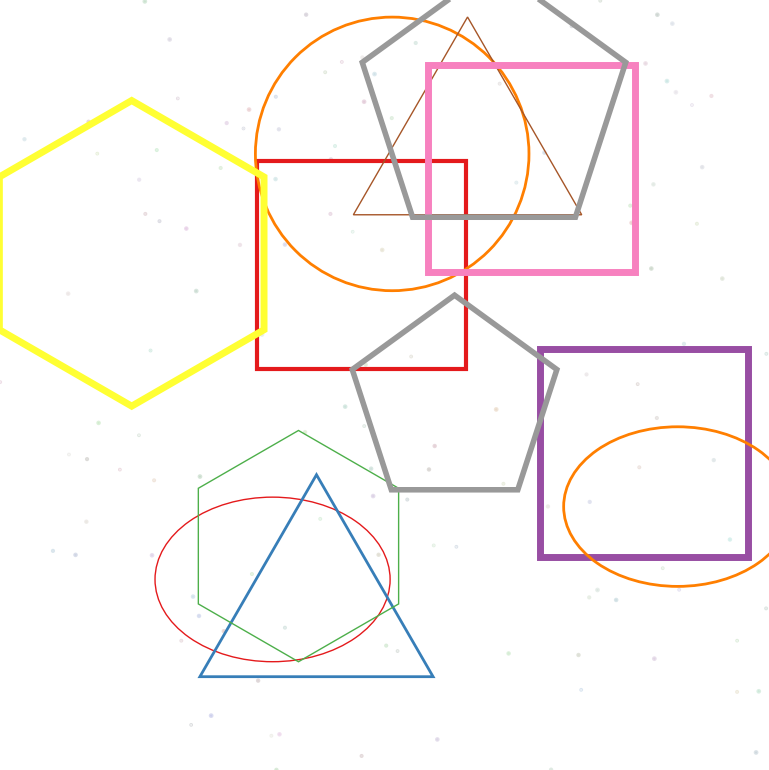[{"shape": "square", "thickness": 1.5, "radius": 0.68, "center": [0.47, 0.656]}, {"shape": "oval", "thickness": 0.5, "radius": 0.76, "center": [0.354, 0.248]}, {"shape": "triangle", "thickness": 1, "radius": 0.87, "center": [0.411, 0.209]}, {"shape": "hexagon", "thickness": 0.5, "radius": 0.75, "center": [0.388, 0.291]}, {"shape": "square", "thickness": 2.5, "radius": 0.68, "center": [0.836, 0.412]}, {"shape": "oval", "thickness": 1, "radius": 0.74, "center": [0.88, 0.342]}, {"shape": "circle", "thickness": 1, "radius": 0.89, "center": [0.509, 0.8]}, {"shape": "hexagon", "thickness": 2.5, "radius": 0.99, "center": [0.171, 0.671]}, {"shape": "triangle", "thickness": 0.5, "radius": 0.86, "center": [0.607, 0.807]}, {"shape": "square", "thickness": 2.5, "radius": 0.67, "center": [0.691, 0.782]}, {"shape": "pentagon", "thickness": 2, "radius": 0.7, "center": [0.59, 0.477]}, {"shape": "pentagon", "thickness": 2, "radius": 0.9, "center": [0.642, 0.863]}]